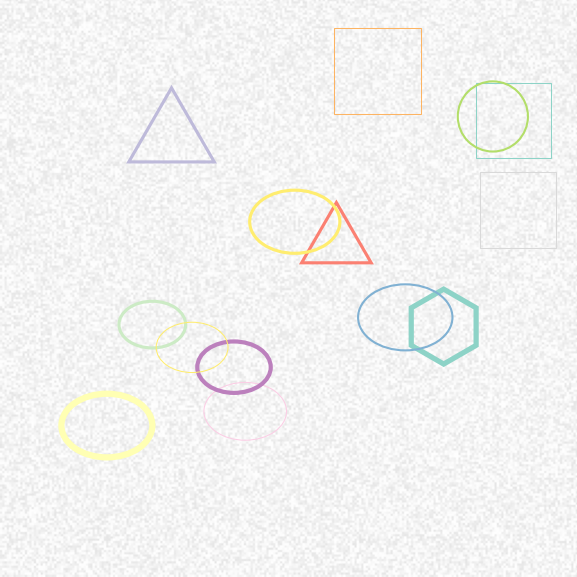[{"shape": "square", "thickness": 0.5, "radius": 0.32, "center": [0.889, 0.791]}, {"shape": "hexagon", "thickness": 2.5, "radius": 0.32, "center": [0.768, 0.434]}, {"shape": "oval", "thickness": 3, "radius": 0.39, "center": [0.185, 0.262]}, {"shape": "triangle", "thickness": 1.5, "radius": 0.43, "center": [0.297, 0.761]}, {"shape": "triangle", "thickness": 1.5, "radius": 0.35, "center": [0.583, 0.579]}, {"shape": "oval", "thickness": 1, "radius": 0.41, "center": [0.702, 0.45]}, {"shape": "square", "thickness": 0.5, "radius": 0.37, "center": [0.654, 0.877]}, {"shape": "circle", "thickness": 1, "radius": 0.3, "center": [0.853, 0.797]}, {"shape": "oval", "thickness": 0.5, "radius": 0.36, "center": [0.425, 0.287]}, {"shape": "square", "thickness": 0.5, "radius": 0.33, "center": [0.897, 0.636]}, {"shape": "oval", "thickness": 2, "radius": 0.32, "center": [0.405, 0.363]}, {"shape": "oval", "thickness": 1.5, "radius": 0.29, "center": [0.264, 0.437]}, {"shape": "oval", "thickness": 0.5, "radius": 0.31, "center": [0.333, 0.398]}, {"shape": "oval", "thickness": 1.5, "radius": 0.39, "center": [0.51, 0.615]}]